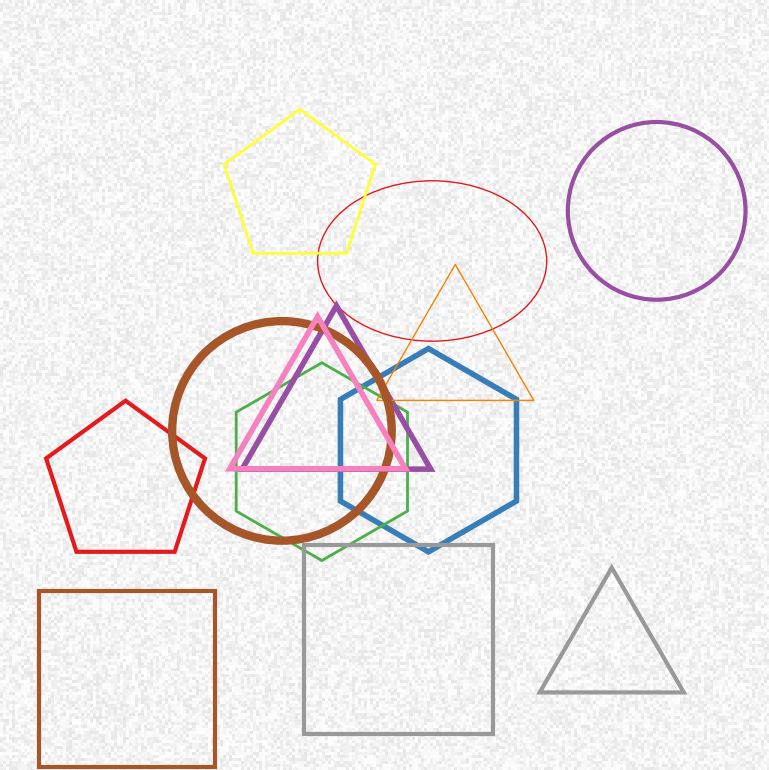[{"shape": "oval", "thickness": 0.5, "radius": 0.74, "center": [0.561, 0.661]}, {"shape": "pentagon", "thickness": 1.5, "radius": 0.54, "center": [0.163, 0.371]}, {"shape": "hexagon", "thickness": 2, "radius": 0.66, "center": [0.556, 0.415]}, {"shape": "hexagon", "thickness": 1, "radius": 0.64, "center": [0.418, 0.4]}, {"shape": "circle", "thickness": 1.5, "radius": 0.58, "center": [0.853, 0.726]}, {"shape": "triangle", "thickness": 2, "radius": 0.71, "center": [0.437, 0.461]}, {"shape": "triangle", "thickness": 0.5, "radius": 0.59, "center": [0.591, 0.539]}, {"shape": "pentagon", "thickness": 1, "radius": 0.52, "center": [0.389, 0.755]}, {"shape": "square", "thickness": 1.5, "radius": 0.57, "center": [0.165, 0.118]}, {"shape": "circle", "thickness": 3, "radius": 0.71, "center": [0.366, 0.44]}, {"shape": "triangle", "thickness": 2, "radius": 0.66, "center": [0.412, 0.457]}, {"shape": "square", "thickness": 1.5, "radius": 0.61, "center": [0.518, 0.169]}, {"shape": "triangle", "thickness": 1.5, "radius": 0.54, "center": [0.794, 0.155]}]